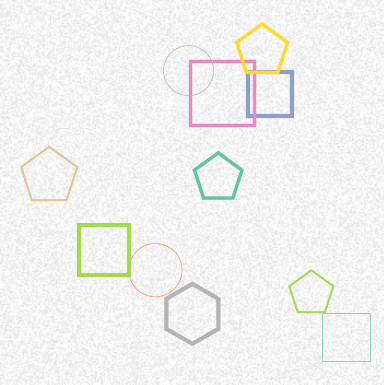[{"shape": "square", "thickness": 0.5, "radius": 0.31, "center": [0.899, 0.125]}, {"shape": "pentagon", "thickness": 2.5, "radius": 0.32, "center": [0.567, 0.538]}, {"shape": "circle", "thickness": 0.5, "radius": 0.35, "center": [0.404, 0.298]}, {"shape": "square", "thickness": 3, "radius": 0.29, "center": [0.701, 0.757]}, {"shape": "square", "thickness": 2.5, "radius": 0.41, "center": [0.575, 0.758]}, {"shape": "square", "thickness": 3, "radius": 0.33, "center": [0.271, 0.351]}, {"shape": "pentagon", "thickness": 1.5, "radius": 0.3, "center": [0.809, 0.238]}, {"shape": "pentagon", "thickness": 2.5, "radius": 0.35, "center": [0.681, 0.868]}, {"shape": "pentagon", "thickness": 1.5, "radius": 0.38, "center": [0.128, 0.542]}, {"shape": "hexagon", "thickness": 3, "radius": 0.39, "center": [0.5, 0.185]}, {"shape": "circle", "thickness": 0.5, "radius": 0.33, "center": [0.49, 0.816]}]